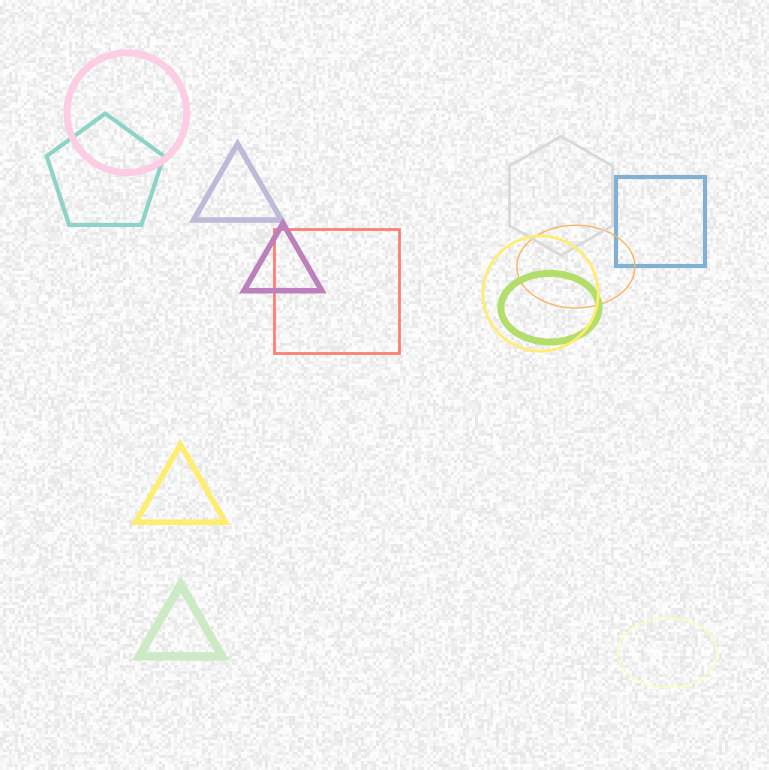[{"shape": "pentagon", "thickness": 1.5, "radius": 0.4, "center": [0.137, 0.773]}, {"shape": "oval", "thickness": 0.5, "radius": 0.32, "center": [0.867, 0.152]}, {"shape": "triangle", "thickness": 2, "radius": 0.33, "center": [0.308, 0.747]}, {"shape": "square", "thickness": 1, "radius": 0.4, "center": [0.437, 0.622]}, {"shape": "square", "thickness": 1.5, "radius": 0.29, "center": [0.858, 0.712]}, {"shape": "oval", "thickness": 0.5, "radius": 0.38, "center": [0.748, 0.654]}, {"shape": "oval", "thickness": 2.5, "radius": 0.32, "center": [0.714, 0.6]}, {"shape": "circle", "thickness": 2.5, "radius": 0.39, "center": [0.165, 0.854]}, {"shape": "hexagon", "thickness": 1, "radius": 0.39, "center": [0.729, 0.746]}, {"shape": "triangle", "thickness": 2, "radius": 0.29, "center": [0.367, 0.652]}, {"shape": "triangle", "thickness": 3, "radius": 0.31, "center": [0.235, 0.179]}, {"shape": "triangle", "thickness": 2, "radius": 0.34, "center": [0.234, 0.355]}, {"shape": "circle", "thickness": 1, "radius": 0.37, "center": [0.702, 0.619]}]